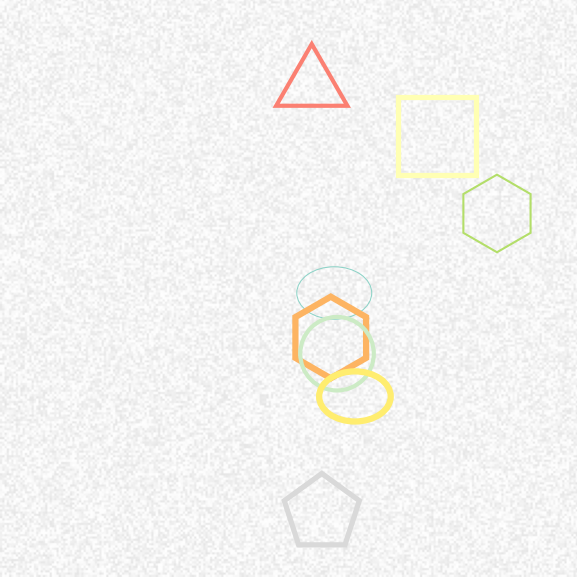[{"shape": "oval", "thickness": 0.5, "radius": 0.32, "center": [0.579, 0.492]}, {"shape": "square", "thickness": 2.5, "radius": 0.34, "center": [0.757, 0.764]}, {"shape": "triangle", "thickness": 2, "radius": 0.36, "center": [0.54, 0.852]}, {"shape": "hexagon", "thickness": 3, "radius": 0.35, "center": [0.573, 0.415]}, {"shape": "hexagon", "thickness": 1, "radius": 0.34, "center": [0.861, 0.63]}, {"shape": "pentagon", "thickness": 2.5, "radius": 0.34, "center": [0.557, 0.111]}, {"shape": "circle", "thickness": 2, "radius": 0.32, "center": [0.584, 0.387]}, {"shape": "oval", "thickness": 3, "radius": 0.31, "center": [0.615, 0.313]}]